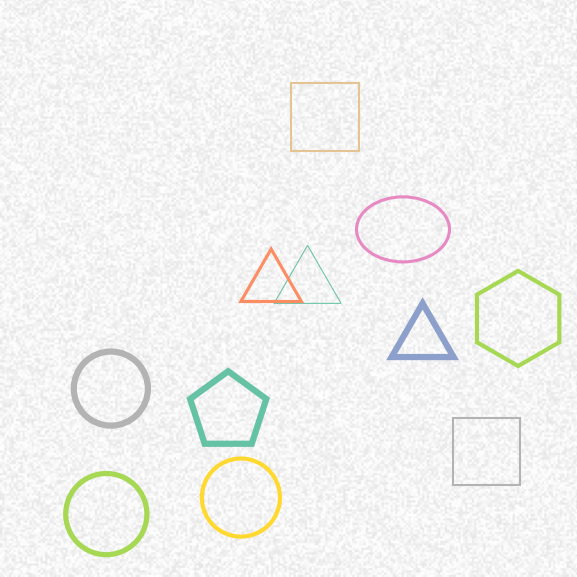[{"shape": "pentagon", "thickness": 3, "radius": 0.35, "center": [0.395, 0.287]}, {"shape": "triangle", "thickness": 0.5, "radius": 0.33, "center": [0.533, 0.507]}, {"shape": "triangle", "thickness": 1.5, "radius": 0.3, "center": [0.47, 0.507]}, {"shape": "triangle", "thickness": 3, "radius": 0.31, "center": [0.732, 0.412]}, {"shape": "oval", "thickness": 1.5, "radius": 0.4, "center": [0.698, 0.602]}, {"shape": "circle", "thickness": 2.5, "radius": 0.35, "center": [0.184, 0.109]}, {"shape": "hexagon", "thickness": 2, "radius": 0.41, "center": [0.897, 0.448]}, {"shape": "circle", "thickness": 2, "radius": 0.34, "center": [0.417, 0.138]}, {"shape": "square", "thickness": 1, "radius": 0.29, "center": [0.563, 0.797]}, {"shape": "circle", "thickness": 3, "radius": 0.32, "center": [0.192, 0.326]}, {"shape": "square", "thickness": 1, "radius": 0.29, "center": [0.843, 0.217]}]